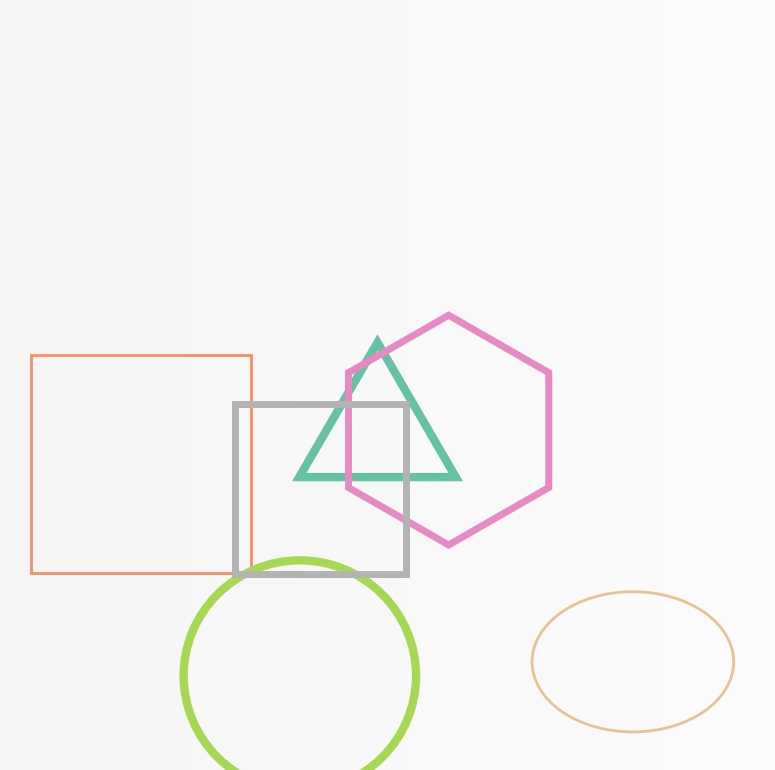[{"shape": "triangle", "thickness": 3, "radius": 0.58, "center": [0.487, 0.439]}, {"shape": "square", "thickness": 1, "radius": 0.71, "center": [0.182, 0.398]}, {"shape": "hexagon", "thickness": 2.5, "radius": 0.75, "center": [0.579, 0.441]}, {"shape": "circle", "thickness": 3, "radius": 0.75, "center": [0.387, 0.122]}, {"shape": "oval", "thickness": 1, "radius": 0.65, "center": [0.817, 0.141]}, {"shape": "square", "thickness": 2.5, "radius": 0.55, "center": [0.414, 0.365]}]